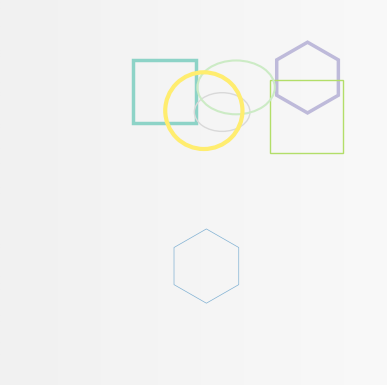[{"shape": "square", "thickness": 2.5, "radius": 0.41, "center": [0.424, 0.762]}, {"shape": "hexagon", "thickness": 2.5, "radius": 0.46, "center": [0.794, 0.798]}, {"shape": "hexagon", "thickness": 0.5, "radius": 0.48, "center": [0.533, 0.309]}, {"shape": "square", "thickness": 1, "radius": 0.47, "center": [0.79, 0.697]}, {"shape": "oval", "thickness": 1, "radius": 0.36, "center": [0.573, 0.709]}, {"shape": "oval", "thickness": 1.5, "radius": 0.5, "center": [0.609, 0.773]}, {"shape": "circle", "thickness": 3, "radius": 0.5, "center": [0.526, 0.713]}]